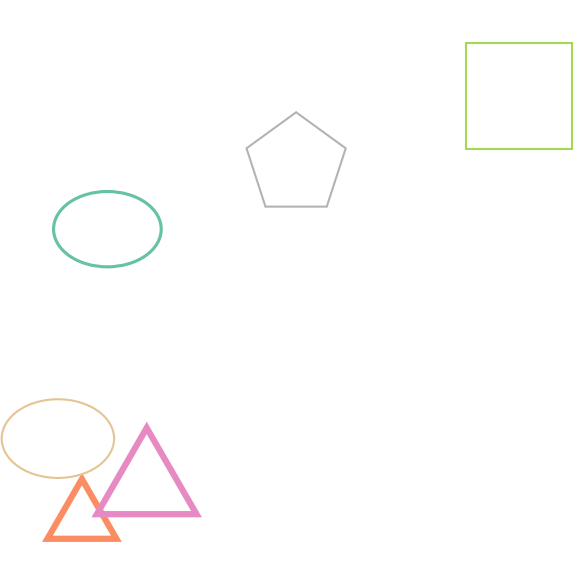[{"shape": "oval", "thickness": 1.5, "radius": 0.47, "center": [0.186, 0.602]}, {"shape": "triangle", "thickness": 3, "radius": 0.34, "center": [0.142, 0.101]}, {"shape": "triangle", "thickness": 3, "radius": 0.5, "center": [0.254, 0.159]}, {"shape": "square", "thickness": 1, "radius": 0.46, "center": [0.898, 0.833]}, {"shape": "oval", "thickness": 1, "radius": 0.49, "center": [0.1, 0.24]}, {"shape": "pentagon", "thickness": 1, "radius": 0.45, "center": [0.513, 0.714]}]